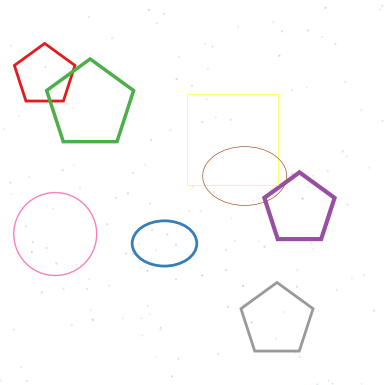[{"shape": "pentagon", "thickness": 2, "radius": 0.41, "center": [0.116, 0.804]}, {"shape": "oval", "thickness": 2, "radius": 0.42, "center": [0.427, 0.368]}, {"shape": "pentagon", "thickness": 2.5, "radius": 0.59, "center": [0.234, 0.728]}, {"shape": "pentagon", "thickness": 3, "radius": 0.48, "center": [0.778, 0.456]}, {"shape": "square", "thickness": 0.5, "radius": 0.59, "center": [0.604, 0.638]}, {"shape": "oval", "thickness": 0.5, "radius": 0.55, "center": [0.636, 0.543]}, {"shape": "circle", "thickness": 1, "radius": 0.54, "center": [0.143, 0.392]}, {"shape": "pentagon", "thickness": 2, "radius": 0.49, "center": [0.719, 0.168]}]